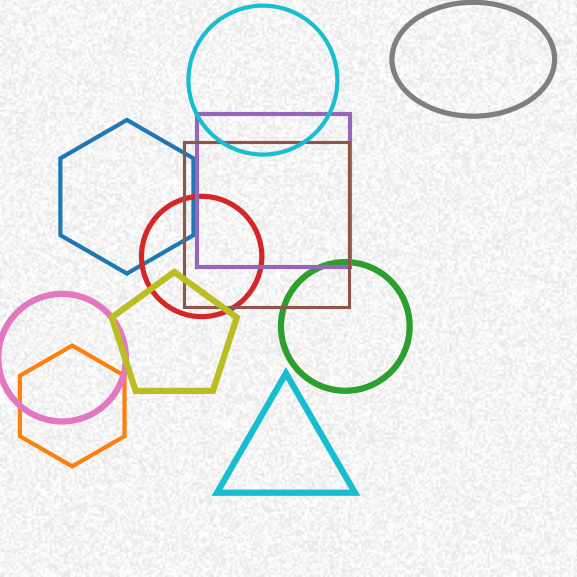[{"shape": "hexagon", "thickness": 2, "radius": 0.67, "center": [0.22, 0.658]}, {"shape": "hexagon", "thickness": 2, "radius": 0.52, "center": [0.125, 0.296]}, {"shape": "circle", "thickness": 3, "radius": 0.56, "center": [0.598, 0.434]}, {"shape": "circle", "thickness": 2.5, "radius": 0.52, "center": [0.349, 0.555]}, {"shape": "square", "thickness": 2, "radius": 0.66, "center": [0.474, 0.669]}, {"shape": "square", "thickness": 1.5, "radius": 0.72, "center": [0.462, 0.611]}, {"shape": "circle", "thickness": 3, "radius": 0.55, "center": [0.107, 0.38]}, {"shape": "oval", "thickness": 2.5, "radius": 0.7, "center": [0.82, 0.897]}, {"shape": "pentagon", "thickness": 3, "radius": 0.57, "center": [0.302, 0.414]}, {"shape": "circle", "thickness": 2, "radius": 0.64, "center": [0.455, 0.86]}, {"shape": "triangle", "thickness": 3, "radius": 0.69, "center": [0.495, 0.215]}]